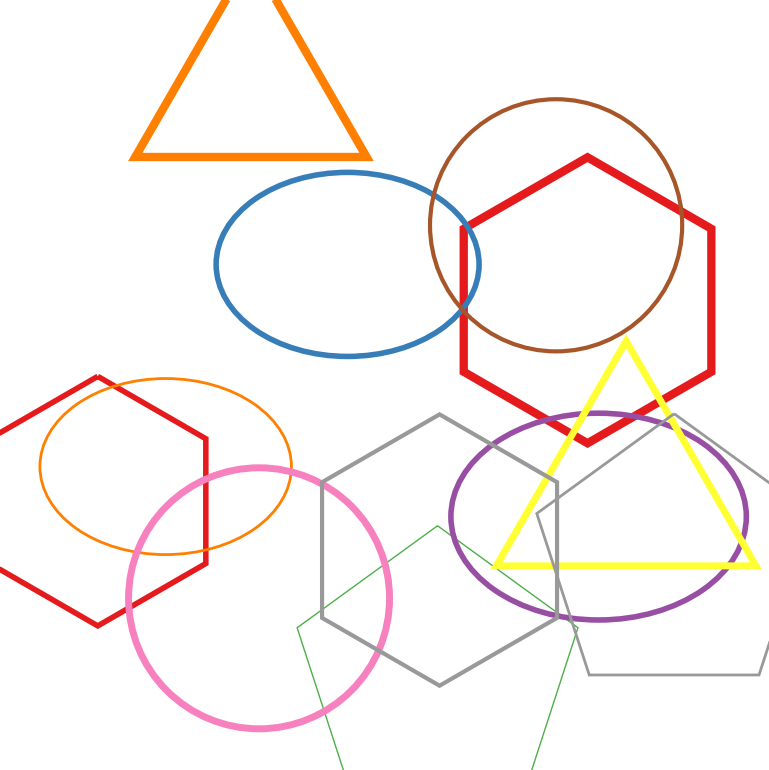[{"shape": "hexagon", "thickness": 2, "radius": 0.81, "center": [0.127, 0.349]}, {"shape": "hexagon", "thickness": 3, "radius": 0.93, "center": [0.763, 0.61]}, {"shape": "oval", "thickness": 2, "radius": 0.85, "center": [0.451, 0.657]}, {"shape": "pentagon", "thickness": 0.5, "radius": 0.96, "center": [0.568, 0.125]}, {"shape": "oval", "thickness": 2, "radius": 0.96, "center": [0.777, 0.329]}, {"shape": "triangle", "thickness": 3, "radius": 0.87, "center": [0.326, 0.883]}, {"shape": "oval", "thickness": 1, "radius": 0.82, "center": [0.215, 0.394]}, {"shape": "triangle", "thickness": 2.5, "radius": 0.97, "center": [0.813, 0.362]}, {"shape": "circle", "thickness": 1.5, "radius": 0.82, "center": [0.722, 0.707]}, {"shape": "circle", "thickness": 2.5, "radius": 0.85, "center": [0.336, 0.223]}, {"shape": "pentagon", "thickness": 1, "radius": 0.94, "center": [0.875, 0.275]}, {"shape": "hexagon", "thickness": 1.5, "radius": 0.88, "center": [0.571, 0.286]}]